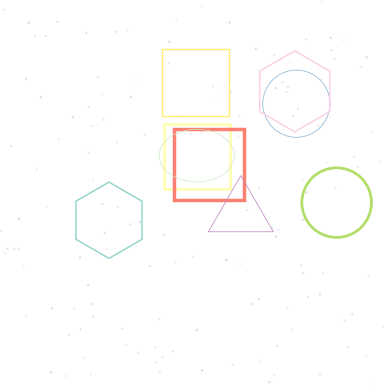[{"shape": "hexagon", "thickness": 1, "radius": 0.5, "center": [0.283, 0.428]}, {"shape": "square", "thickness": 2, "radius": 0.43, "center": [0.512, 0.593]}, {"shape": "square", "thickness": 2.5, "radius": 0.46, "center": [0.543, 0.573]}, {"shape": "circle", "thickness": 0.5, "radius": 0.44, "center": [0.77, 0.731]}, {"shape": "circle", "thickness": 2, "radius": 0.45, "center": [0.874, 0.474]}, {"shape": "hexagon", "thickness": 1, "radius": 0.53, "center": [0.766, 0.763]}, {"shape": "triangle", "thickness": 0.5, "radius": 0.49, "center": [0.626, 0.447]}, {"shape": "oval", "thickness": 0.5, "radius": 0.49, "center": [0.511, 0.596]}, {"shape": "square", "thickness": 1, "radius": 0.43, "center": [0.508, 0.786]}]